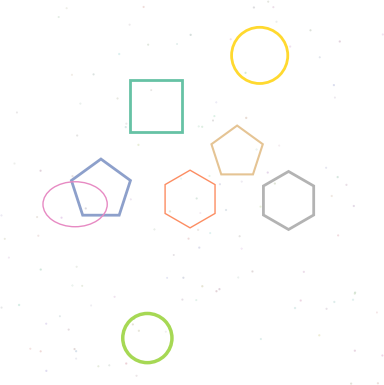[{"shape": "square", "thickness": 2, "radius": 0.34, "center": [0.404, 0.725]}, {"shape": "hexagon", "thickness": 1, "radius": 0.37, "center": [0.494, 0.483]}, {"shape": "pentagon", "thickness": 2, "radius": 0.4, "center": [0.262, 0.506]}, {"shape": "oval", "thickness": 1, "radius": 0.42, "center": [0.195, 0.47]}, {"shape": "circle", "thickness": 2.5, "radius": 0.32, "center": [0.383, 0.122]}, {"shape": "circle", "thickness": 2, "radius": 0.36, "center": [0.674, 0.856]}, {"shape": "pentagon", "thickness": 1.5, "radius": 0.35, "center": [0.616, 0.604]}, {"shape": "hexagon", "thickness": 2, "radius": 0.38, "center": [0.749, 0.479]}]